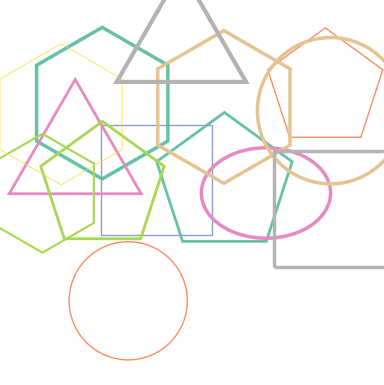[{"shape": "hexagon", "thickness": 2.5, "radius": 0.98, "center": [0.266, 0.732]}, {"shape": "pentagon", "thickness": 2, "radius": 0.93, "center": [0.583, 0.523]}, {"shape": "pentagon", "thickness": 1, "radius": 0.79, "center": [0.845, 0.77]}, {"shape": "circle", "thickness": 1, "radius": 0.77, "center": [0.333, 0.219]}, {"shape": "square", "thickness": 1, "radius": 0.72, "center": [0.406, 0.533]}, {"shape": "triangle", "thickness": 2, "radius": 0.99, "center": [0.195, 0.596]}, {"shape": "oval", "thickness": 2.5, "radius": 0.84, "center": [0.691, 0.499]}, {"shape": "pentagon", "thickness": 2, "radius": 0.84, "center": [0.266, 0.516]}, {"shape": "hexagon", "thickness": 1.5, "radius": 0.77, "center": [0.11, 0.498]}, {"shape": "hexagon", "thickness": 0.5, "radius": 0.92, "center": [0.159, 0.703]}, {"shape": "hexagon", "thickness": 2.5, "radius": 0.99, "center": [0.582, 0.722]}, {"shape": "circle", "thickness": 2.5, "radius": 0.95, "center": [0.859, 0.712]}, {"shape": "square", "thickness": 2.5, "radius": 0.76, "center": [0.862, 0.457]}, {"shape": "triangle", "thickness": 3, "radius": 0.97, "center": [0.471, 0.884]}]